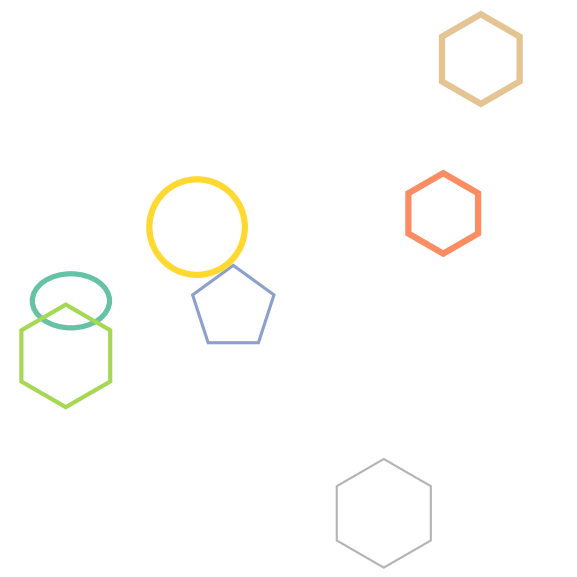[{"shape": "oval", "thickness": 2.5, "radius": 0.33, "center": [0.123, 0.478]}, {"shape": "hexagon", "thickness": 3, "radius": 0.35, "center": [0.768, 0.63]}, {"shape": "pentagon", "thickness": 1.5, "radius": 0.37, "center": [0.404, 0.466]}, {"shape": "hexagon", "thickness": 2, "radius": 0.44, "center": [0.114, 0.383]}, {"shape": "circle", "thickness": 3, "radius": 0.41, "center": [0.341, 0.606]}, {"shape": "hexagon", "thickness": 3, "radius": 0.39, "center": [0.833, 0.897]}, {"shape": "hexagon", "thickness": 1, "radius": 0.47, "center": [0.665, 0.11]}]